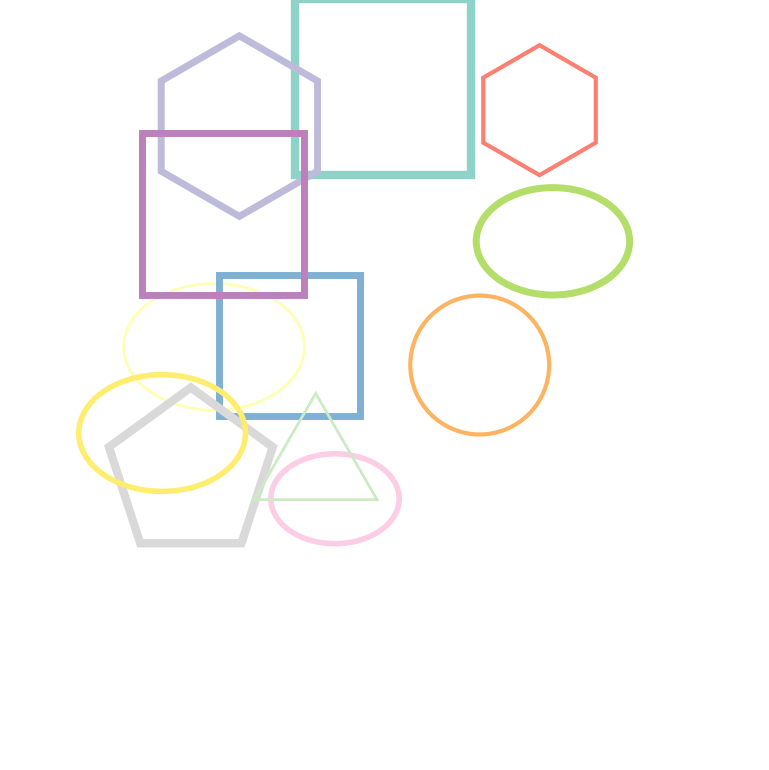[{"shape": "square", "thickness": 3, "radius": 0.57, "center": [0.497, 0.887]}, {"shape": "oval", "thickness": 1, "radius": 0.59, "center": [0.278, 0.549]}, {"shape": "hexagon", "thickness": 2.5, "radius": 0.59, "center": [0.311, 0.836]}, {"shape": "hexagon", "thickness": 1.5, "radius": 0.42, "center": [0.701, 0.857]}, {"shape": "square", "thickness": 2.5, "radius": 0.46, "center": [0.376, 0.551]}, {"shape": "circle", "thickness": 1.5, "radius": 0.45, "center": [0.623, 0.526]}, {"shape": "oval", "thickness": 2.5, "radius": 0.5, "center": [0.718, 0.687]}, {"shape": "oval", "thickness": 2, "radius": 0.42, "center": [0.435, 0.352]}, {"shape": "pentagon", "thickness": 3, "radius": 0.56, "center": [0.248, 0.385]}, {"shape": "square", "thickness": 2.5, "radius": 0.53, "center": [0.289, 0.722]}, {"shape": "triangle", "thickness": 1, "radius": 0.46, "center": [0.41, 0.397]}, {"shape": "oval", "thickness": 2, "radius": 0.54, "center": [0.211, 0.438]}]